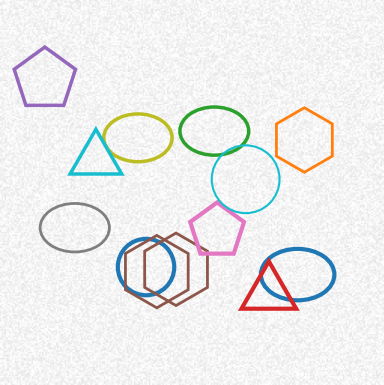[{"shape": "oval", "thickness": 3, "radius": 0.48, "center": [0.773, 0.287]}, {"shape": "circle", "thickness": 3, "radius": 0.37, "center": [0.379, 0.306]}, {"shape": "hexagon", "thickness": 2, "radius": 0.42, "center": [0.791, 0.636]}, {"shape": "oval", "thickness": 2.5, "radius": 0.45, "center": [0.557, 0.659]}, {"shape": "triangle", "thickness": 3, "radius": 0.41, "center": [0.698, 0.239]}, {"shape": "pentagon", "thickness": 2.5, "radius": 0.42, "center": [0.116, 0.794]}, {"shape": "hexagon", "thickness": 2, "radius": 0.47, "center": [0.407, 0.294]}, {"shape": "hexagon", "thickness": 2, "radius": 0.47, "center": [0.457, 0.301]}, {"shape": "pentagon", "thickness": 3, "radius": 0.37, "center": [0.564, 0.401]}, {"shape": "oval", "thickness": 2, "radius": 0.45, "center": [0.194, 0.409]}, {"shape": "oval", "thickness": 2.5, "radius": 0.44, "center": [0.358, 0.642]}, {"shape": "triangle", "thickness": 2.5, "radius": 0.39, "center": [0.249, 0.587]}, {"shape": "circle", "thickness": 1.5, "radius": 0.44, "center": [0.638, 0.534]}]